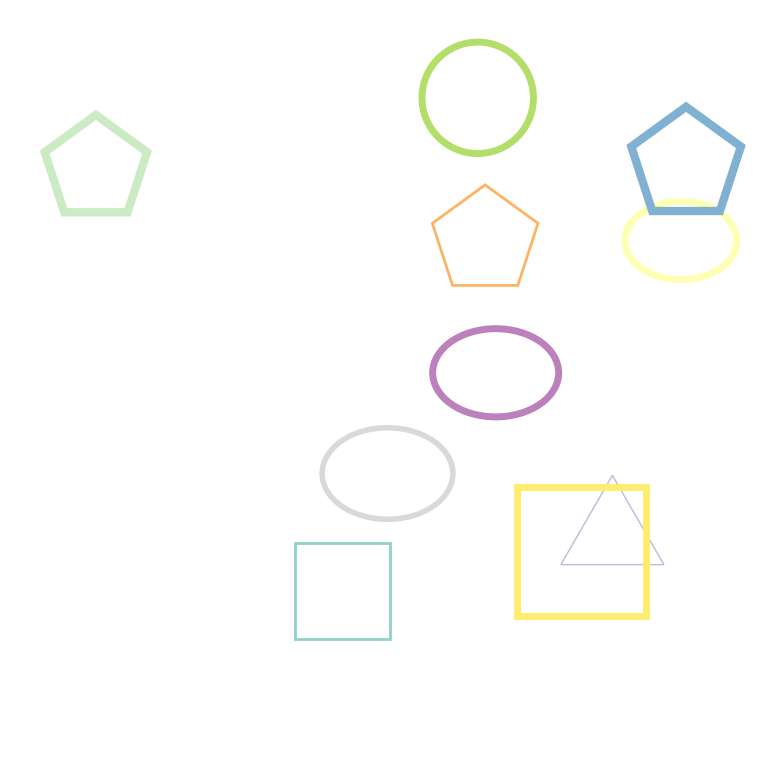[{"shape": "square", "thickness": 1, "radius": 0.31, "center": [0.444, 0.233]}, {"shape": "oval", "thickness": 2.5, "radius": 0.36, "center": [0.884, 0.688]}, {"shape": "triangle", "thickness": 0.5, "radius": 0.39, "center": [0.795, 0.305]}, {"shape": "pentagon", "thickness": 3, "radius": 0.37, "center": [0.891, 0.786]}, {"shape": "pentagon", "thickness": 1, "radius": 0.36, "center": [0.63, 0.688]}, {"shape": "circle", "thickness": 2.5, "radius": 0.36, "center": [0.62, 0.873]}, {"shape": "oval", "thickness": 2, "radius": 0.42, "center": [0.503, 0.385]}, {"shape": "oval", "thickness": 2.5, "radius": 0.41, "center": [0.644, 0.516]}, {"shape": "pentagon", "thickness": 3, "radius": 0.35, "center": [0.125, 0.781]}, {"shape": "square", "thickness": 2.5, "radius": 0.42, "center": [0.755, 0.284]}]